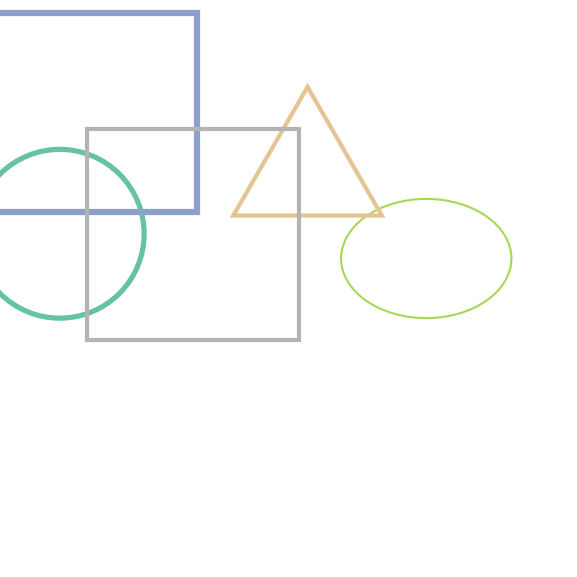[{"shape": "circle", "thickness": 2.5, "radius": 0.73, "center": [0.103, 0.594]}, {"shape": "square", "thickness": 3, "radius": 0.86, "center": [0.169, 0.804]}, {"shape": "oval", "thickness": 1, "radius": 0.74, "center": [0.738, 0.552]}, {"shape": "triangle", "thickness": 2, "radius": 0.74, "center": [0.533, 0.7]}, {"shape": "square", "thickness": 2, "radius": 0.92, "center": [0.334, 0.593]}]